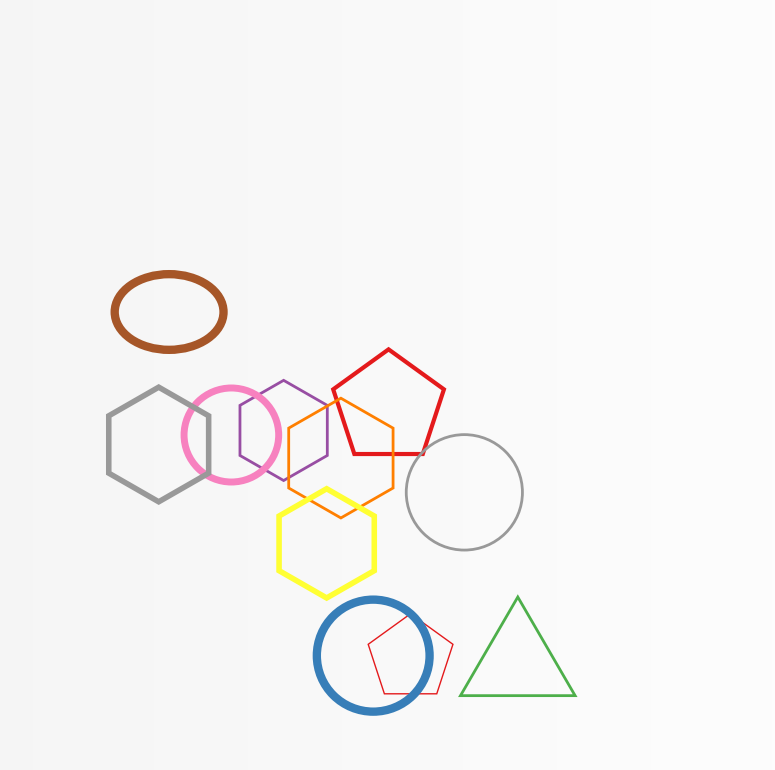[{"shape": "pentagon", "thickness": 1.5, "radius": 0.38, "center": [0.501, 0.471]}, {"shape": "pentagon", "thickness": 0.5, "radius": 0.29, "center": [0.53, 0.145]}, {"shape": "circle", "thickness": 3, "radius": 0.36, "center": [0.482, 0.149]}, {"shape": "triangle", "thickness": 1, "radius": 0.43, "center": [0.668, 0.139]}, {"shape": "hexagon", "thickness": 1, "radius": 0.33, "center": [0.366, 0.441]}, {"shape": "hexagon", "thickness": 1, "radius": 0.39, "center": [0.44, 0.405]}, {"shape": "hexagon", "thickness": 2, "radius": 0.35, "center": [0.422, 0.294]}, {"shape": "oval", "thickness": 3, "radius": 0.35, "center": [0.218, 0.595]}, {"shape": "circle", "thickness": 2.5, "radius": 0.31, "center": [0.299, 0.435]}, {"shape": "hexagon", "thickness": 2, "radius": 0.37, "center": [0.205, 0.423]}, {"shape": "circle", "thickness": 1, "radius": 0.37, "center": [0.599, 0.361]}]